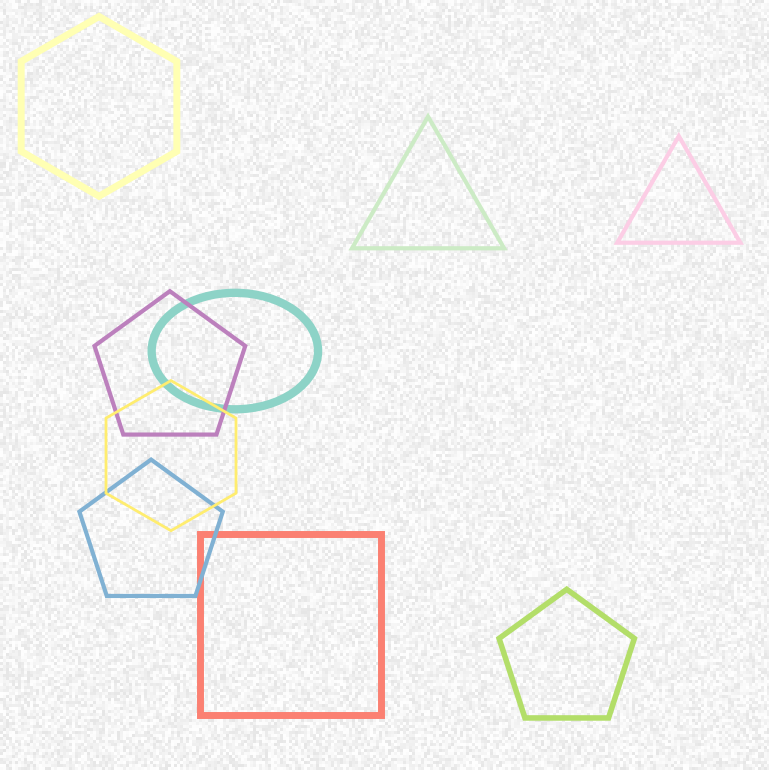[{"shape": "oval", "thickness": 3, "radius": 0.54, "center": [0.305, 0.544]}, {"shape": "hexagon", "thickness": 2.5, "radius": 0.58, "center": [0.129, 0.862]}, {"shape": "square", "thickness": 2.5, "radius": 0.59, "center": [0.378, 0.189]}, {"shape": "pentagon", "thickness": 1.5, "radius": 0.49, "center": [0.196, 0.305]}, {"shape": "pentagon", "thickness": 2, "radius": 0.46, "center": [0.736, 0.142]}, {"shape": "triangle", "thickness": 1.5, "radius": 0.46, "center": [0.882, 0.731]}, {"shape": "pentagon", "thickness": 1.5, "radius": 0.51, "center": [0.221, 0.519]}, {"shape": "triangle", "thickness": 1.5, "radius": 0.57, "center": [0.556, 0.735]}, {"shape": "hexagon", "thickness": 1, "radius": 0.49, "center": [0.222, 0.408]}]